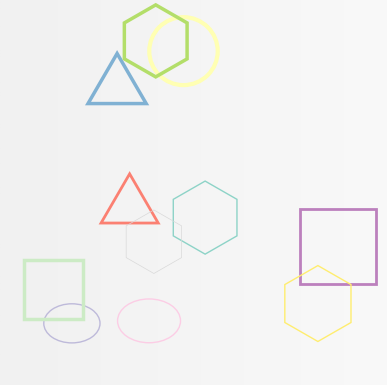[{"shape": "hexagon", "thickness": 1, "radius": 0.47, "center": [0.529, 0.435]}, {"shape": "circle", "thickness": 3, "radius": 0.44, "center": [0.474, 0.867]}, {"shape": "oval", "thickness": 1, "radius": 0.36, "center": [0.186, 0.16]}, {"shape": "triangle", "thickness": 2, "radius": 0.43, "center": [0.335, 0.463]}, {"shape": "triangle", "thickness": 2.5, "radius": 0.43, "center": [0.302, 0.774]}, {"shape": "hexagon", "thickness": 2.5, "radius": 0.47, "center": [0.402, 0.894]}, {"shape": "oval", "thickness": 1, "radius": 0.41, "center": [0.385, 0.167]}, {"shape": "hexagon", "thickness": 0.5, "radius": 0.41, "center": [0.397, 0.372]}, {"shape": "square", "thickness": 2, "radius": 0.49, "center": [0.873, 0.36]}, {"shape": "square", "thickness": 2.5, "radius": 0.38, "center": [0.138, 0.249]}, {"shape": "hexagon", "thickness": 1, "radius": 0.49, "center": [0.82, 0.212]}]